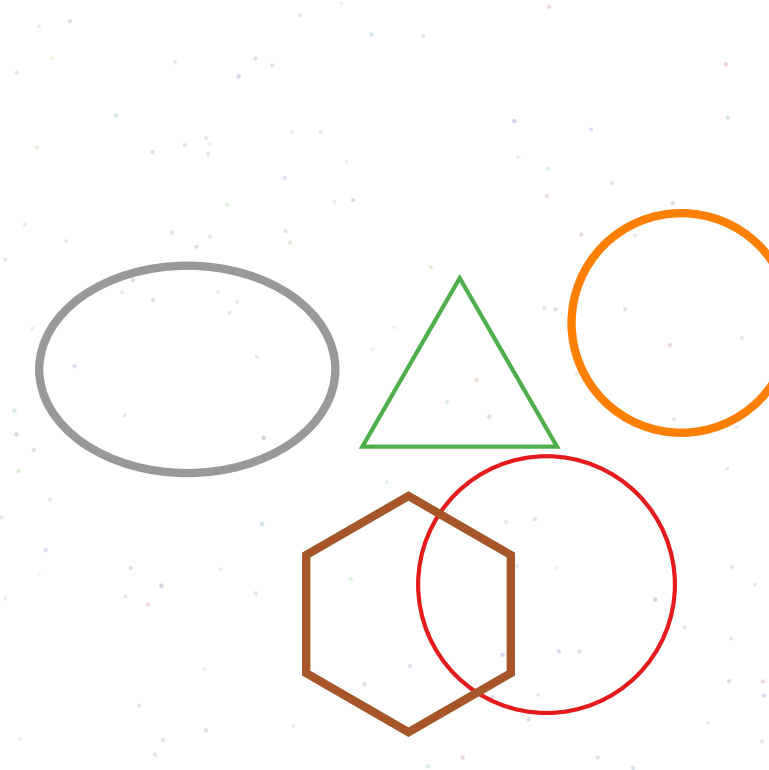[{"shape": "circle", "thickness": 1.5, "radius": 0.83, "center": [0.71, 0.241]}, {"shape": "triangle", "thickness": 1.5, "radius": 0.73, "center": [0.597, 0.493]}, {"shape": "circle", "thickness": 3, "radius": 0.71, "center": [0.885, 0.581]}, {"shape": "hexagon", "thickness": 3, "radius": 0.77, "center": [0.531, 0.202]}, {"shape": "oval", "thickness": 3, "radius": 0.96, "center": [0.243, 0.52]}]